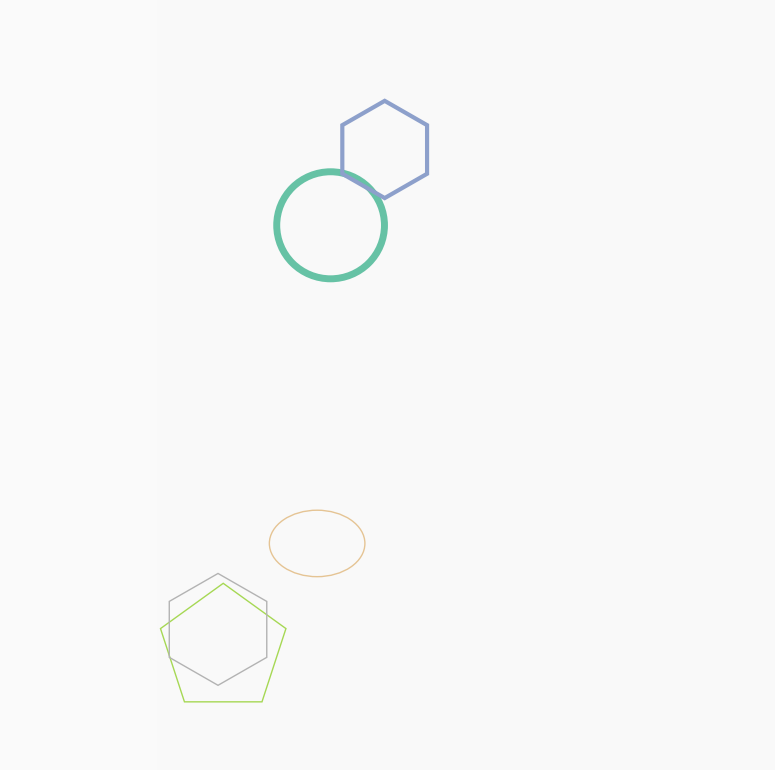[{"shape": "circle", "thickness": 2.5, "radius": 0.35, "center": [0.427, 0.707]}, {"shape": "hexagon", "thickness": 1.5, "radius": 0.32, "center": [0.496, 0.806]}, {"shape": "pentagon", "thickness": 0.5, "radius": 0.43, "center": [0.288, 0.157]}, {"shape": "oval", "thickness": 0.5, "radius": 0.31, "center": [0.409, 0.294]}, {"shape": "hexagon", "thickness": 0.5, "radius": 0.36, "center": [0.281, 0.183]}]